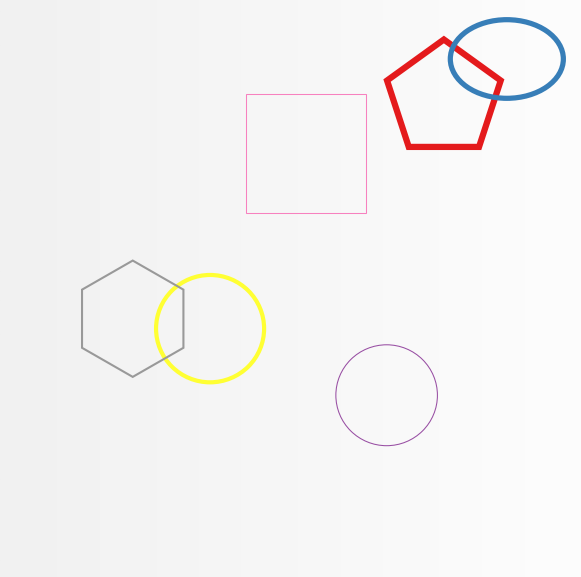[{"shape": "pentagon", "thickness": 3, "radius": 0.51, "center": [0.764, 0.828]}, {"shape": "oval", "thickness": 2.5, "radius": 0.49, "center": [0.872, 0.897]}, {"shape": "circle", "thickness": 0.5, "radius": 0.44, "center": [0.665, 0.315]}, {"shape": "circle", "thickness": 2, "radius": 0.46, "center": [0.361, 0.43]}, {"shape": "square", "thickness": 0.5, "radius": 0.52, "center": [0.527, 0.733]}, {"shape": "hexagon", "thickness": 1, "radius": 0.5, "center": [0.228, 0.447]}]